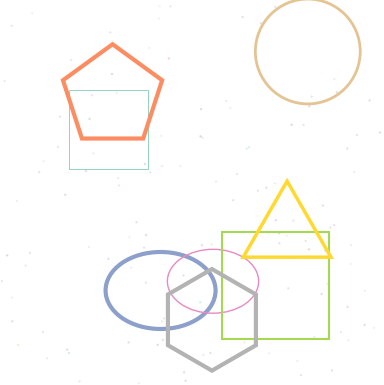[{"shape": "square", "thickness": 0.5, "radius": 0.52, "center": [0.282, 0.664]}, {"shape": "pentagon", "thickness": 3, "radius": 0.68, "center": [0.292, 0.75]}, {"shape": "oval", "thickness": 3, "radius": 0.71, "center": [0.417, 0.246]}, {"shape": "oval", "thickness": 1, "radius": 0.59, "center": [0.553, 0.269]}, {"shape": "square", "thickness": 1.5, "radius": 0.69, "center": [0.716, 0.259]}, {"shape": "triangle", "thickness": 2.5, "radius": 0.66, "center": [0.746, 0.398]}, {"shape": "circle", "thickness": 2, "radius": 0.68, "center": [0.799, 0.866]}, {"shape": "hexagon", "thickness": 3, "radius": 0.66, "center": [0.55, 0.169]}]